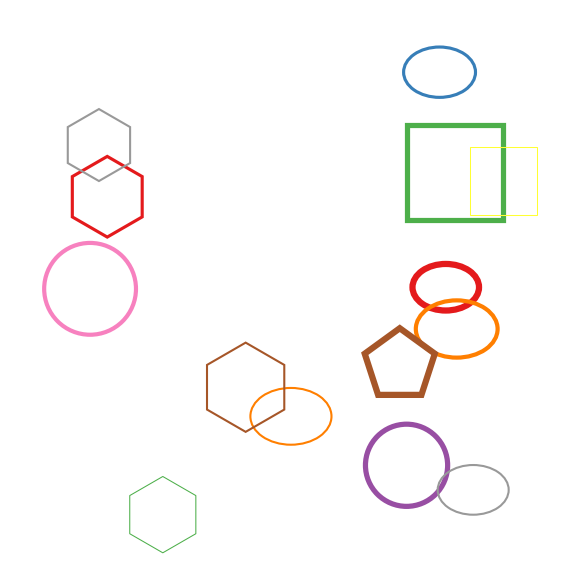[{"shape": "oval", "thickness": 3, "radius": 0.29, "center": [0.772, 0.502]}, {"shape": "hexagon", "thickness": 1.5, "radius": 0.35, "center": [0.186, 0.658]}, {"shape": "oval", "thickness": 1.5, "radius": 0.31, "center": [0.761, 0.874]}, {"shape": "hexagon", "thickness": 0.5, "radius": 0.33, "center": [0.282, 0.108]}, {"shape": "square", "thickness": 2.5, "radius": 0.41, "center": [0.788, 0.7]}, {"shape": "circle", "thickness": 2.5, "radius": 0.36, "center": [0.704, 0.193]}, {"shape": "oval", "thickness": 2, "radius": 0.35, "center": [0.791, 0.429]}, {"shape": "oval", "thickness": 1, "radius": 0.35, "center": [0.504, 0.278]}, {"shape": "square", "thickness": 0.5, "radius": 0.29, "center": [0.872, 0.685]}, {"shape": "hexagon", "thickness": 1, "radius": 0.39, "center": [0.425, 0.329]}, {"shape": "pentagon", "thickness": 3, "radius": 0.32, "center": [0.692, 0.367]}, {"shape": "circle", "thickness": 2, "radius": 0.4, "center": [0.156, 0.499]}, {"shape": "oval", "thickness": 1, "radius": 0.31, "center": [0.819, 0.151]}, {"shape": "hexagon", "thickness": 1, "radius": 0.31, "center": [0.171, 0.748]}]